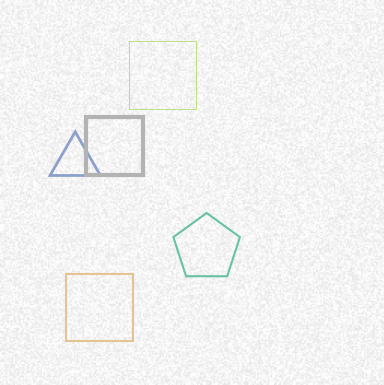[{"shape": "pentagon", "thickness": 1.5, "radius": 0.45, "center": [0.537, 0.356]}, {"shape": "triangle", "thickness": 2, "radius": 0.38, "center": [0.195, 0.582]}, {"shape": "square", "thickness": 0.5, "radius": 0.44, "center": [0.422, 0.805]}, {"shape": "square", "thickness": 1.5, "radius": 0.44, "center": [0.259, 0.201]}, {"shape": "square", "thickness": 3, "radius": 0.37, "center": [0.298, 0.621]}]